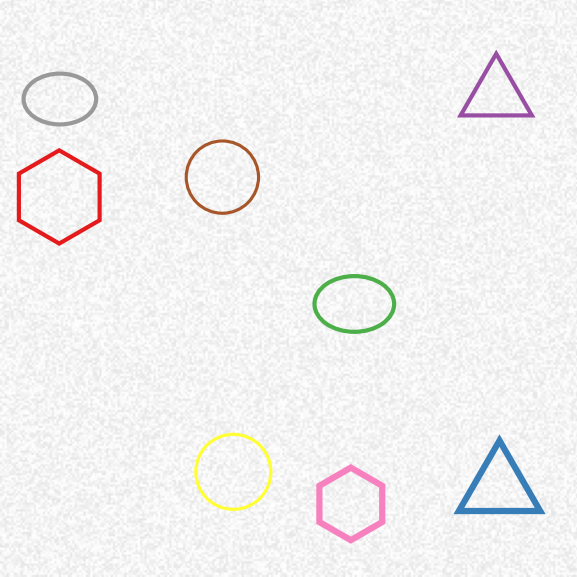[{"shape": "hexagon", "thickness": 2, "radius": 0.4, "center": [0.103, 0.658]}, {"shape": "triangle", "thickness": 3, "radius": 0.41, "center": [0.865, 0.155]}, {"shape": "oval", "thickness": 2, "radius": 0.34, "center": [0.614, 0.473]}, {"shape": "triangle", "thickness": 2, "radius": 0.36, "center": [0.859, 0.835]}, {"shape": "circle", "thickness": 1.5, "radius": 0.32, "center": [0.404, 0.182]}, {"shape": "circle", "thickness": 1.5, "radius": 0.31, "center": [0.385, 0.692]}, {"shape": "hexagon", "thickness": 3, "radius": 0.31, "center": [0.607, 0.127]}, {"shape": "oval", "thickness": 2, "radius": 0.31, "center": [0.104, 0.828]}]